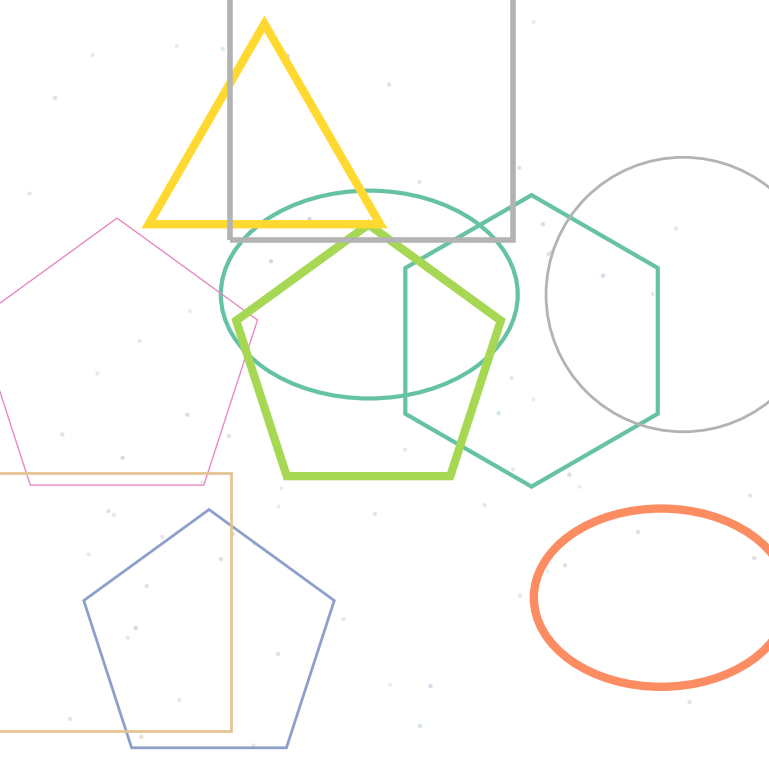[{"shape": "hexagon", "thickness": 1.5, "radius": 0.95, "center": [0.69, 0.557]}, {"shape": "oval", "thickness": 1.5, "radius": 0.96, "center": [0.48, 0.617]}, {"shape": "oval", "thickness": 3, "radius": 0.83, "center": [0.859, 0.224]}, {"shape": "pentagon", "thickness": 1, "radius": 0.86, "center": [0.271, 0.167]}, {"shape": "pentagon", "thickness": 0.5, "radius": 0.96, "center": [0.152, 0.525]}, {"shape": "pentagon", "thickness": 3, "radius": 0.9, "center": [0.479, 0.528]}, {"shape": "triangle", "thickness": 3, "radius": 0.87, "center": [0.343, 0.796]}, {"shape": "square", "thickness": 1, "radius": 0.84, "center": [0.133, 0.218]}, {"shape": "square", "thickness": 2, "radius": 0.92, "center": [0.482, 0.872]}, {"shape": "circle", "thickness": 1, "radius": 0.89, "center": [0.887, 0.617]}]